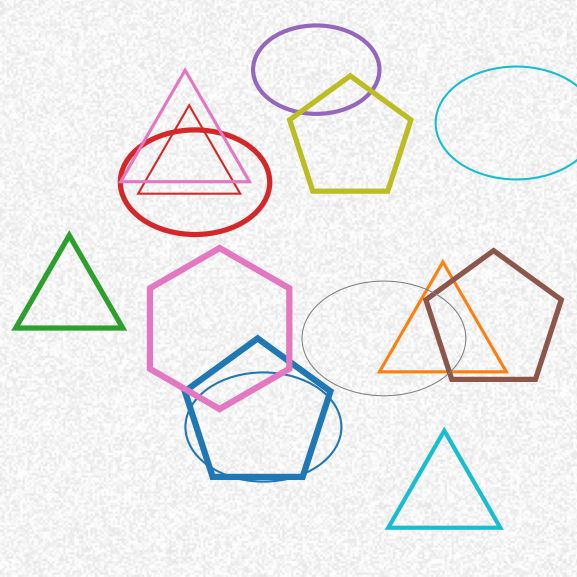[{"shape": "oval", "thickness": 1, "radius": 0.68, "center": [0.456, 0.26]}, {"shape": "pentagon", "thickness": 3, "radius": 0.66, "center": [0.446, 0.281]}, {"shape": "triangle", "thickness": 1.5, "radius": 0.63, "center": [0.767, 0.419]}, {"shape": "triangle", "thickness": 2.5, "radius": 0.53, "center": [0.12, 0.485]}, {"shape": "oval", "thickness": 2.5, "radius": 0.65, "center": [0.338, 0.684]}, {"shape": "triangle", "thickness": 1, "radius": 0.51, "center": [0.328, 0.715]}, {"shape": "oval", "thickness": 2, "radius": 0.55, "center": [0.548, 0.879]}, {"shape": "pentagon", "thickness": 2.5, "radius": 0.62, "center": [0.855, 0.442]}, {"shape": "hexagon", "thickness": 3, "radius": 0.7, "center": [0.38, 0.43]}, {"shape": "triangle", "thickness": 1.5, "radius": 0.64, "center": [0.321, 0.749]}, {"shape": "oval", "thickness": 0.5, "radius": 0.71, "center": [0.665, 0.413]}, {"shape": "pentagon", "thickness": 2.5, "radius": 0.55, "center": [0.607, 0.757]}, {"shape": "oval", "thickness": 1, "radius": 0.7, "center": [0.894, 0.786]}, {"shape": "triangle", "thickness": 2, "radius": 0.56, "center": [0.769, 0.141]}]